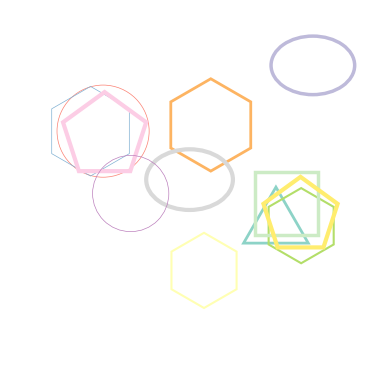[{"shape": "triangle", "thickness": 2, "radius": 0.48, "center": [0.717, 0.417]}, {"shape": "hexagon", "thickness": 1.5, "radius": 0.49, "center": [0.53, 0.298]}, {"shape": "oval", "thickness": 2.5, "radius": 0.54, "center": [0.813, 0.83]}, {"shape": "circle", "thickness": 0.5, "radius": 0.6, "center": [0.268, 0.659]}, {"shape": "hexagon", "thickness": 0.5, "radius": 0.58, "center": [0.235, 0.659]}, {"shape": "hexagon", "thickness": 2, "radius": 0.6, "center": [0.547, 0.675]}, {"shape": "hexagon", "thickness": 1.5, "radius": 0.49, "center": [0.782, 0.414]}, {"shape": "pentagon", "thickness": 3, "radius": 0.57, "center": [0.272, 0.647]}, {"shape": "oval", "thickness": 3, "radius": 0.56, "center": [0.492, 0.533]}, {"shape": "circle", "thickness": 0.5, "radius": 0.49, "center": [0.34, 0.497]}, {"shape": "square", "thickness": 2.5, "radius": 0.41, "center": [0.744, 0.471]}, {"shape": "pentagon", "thickness": 3, "radius": 0.51, "center": [0.781, 0.439]}]